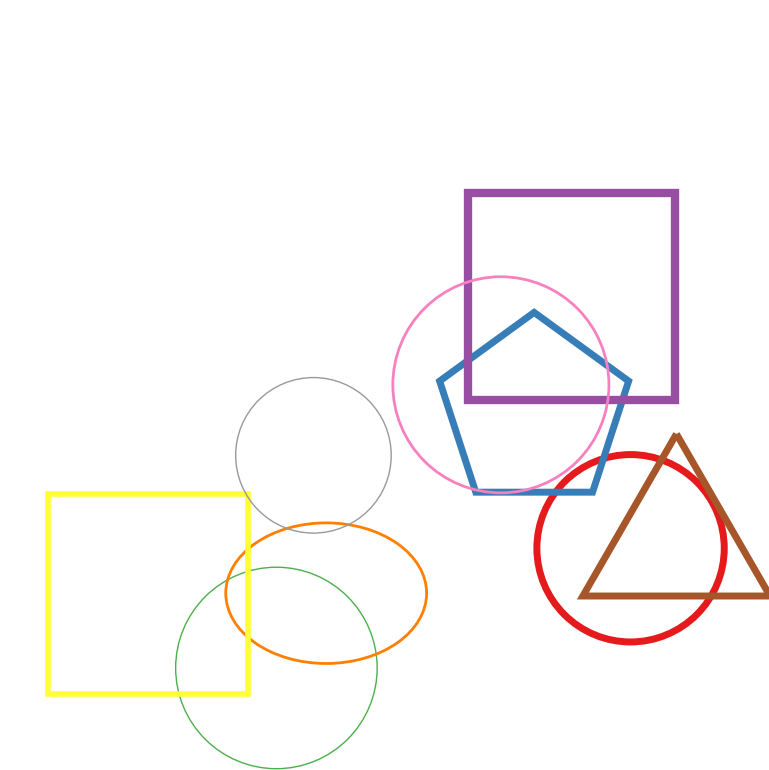[{"shape": "circle", "thickness": 2.5, "radius": 0.61, "center": [0.819, 0.288]}, {"shape": "pentagon", "thickness": 2.5, "radius": 0.65, "center": [0.694, 0.465]}, {"shape": "circle", "thickness": 0.5, "radius": 0.65, "center": [0.359, 0.133]}, {"shape": "square", "thickness": 3, "radius": 0.67, "center": [0.742, 0.615]}, {"shape": "oval", "thickness": 1, "radius": 0.65, "center": [0.424, 0.23]}, {"shape": "square", "thickness": 2, "radius": 0.65, "center": [0.192, 0.229]}, {"shape": "triangle", "thickness": 2.5, "radius": 0.7, "center": [0.878, 0.296]}, {"shape": "circle", "thickness": 1, "radius": 0.7, "center": [0.651, 0.5]}, {"shape": "circle", "thickness": 0.5, "radius": 0.5, "center": [0.407, 0.409]}]